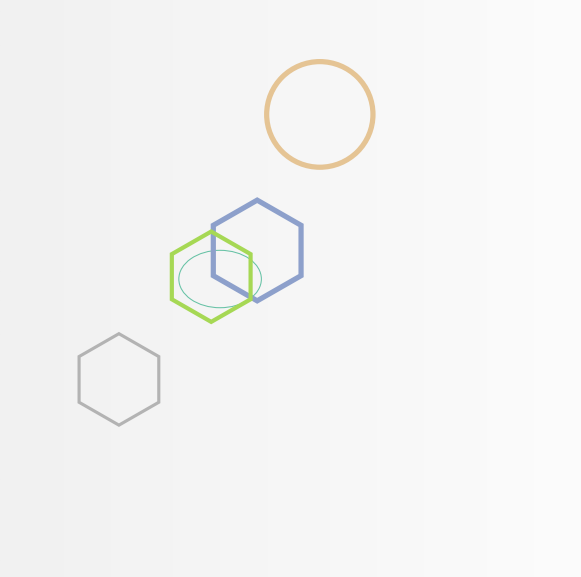[{"shape": "oval", "thickness": 0.5, "radius": 0.36, "center": [0.379, 0.516]}, {"shape": "hexagon", "thickness": 2.5, "radius": 0.44, "center": [0.442, 0.565]}, {"shape": "hexagon", "thickness": 2, "radius": 0.39, "center": [0.363, 0.52]}, {"shape": "circle", "thickness": 2.5, "radius": 0.46, "center": [0.55, 0.801]}, {"shape": "hexagon", "thickness": 1.5, "radius": 0.4, "center": [0.205, 0.342]}]